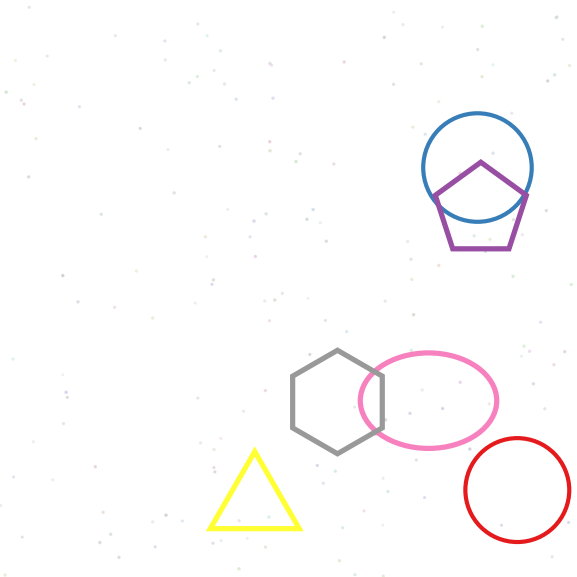[{"shape": "circle", "thickness": 2, "radius": 0.45, "center": [0.896, 0.151]}, {"shape": "circle", "thickness": 2, "radius": 0.47, "center": [0.827, 0.709]}, {"shape": "pentagon", "thickness": 2.5, "radius": 0.41, "center": [0.833, 0.635]}, {"shape": "triangle", "thickness": 2.5, "radius": 0.44, "center": [0.441, 0.128]}, {"shape": "oval", "thickness": 2.5, "radius": 0.59, "center": [0.742, 0.305]}, {"shape": "hexagon", "thickness": 2.5, "radius": 0.45, "center": [0.584, 0.303]}]